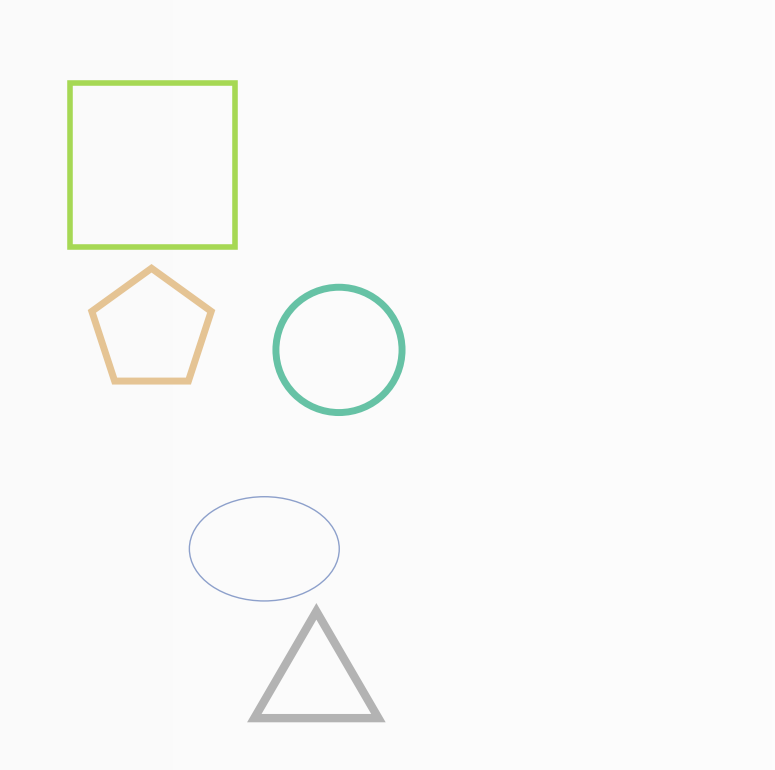[{"shape": "circle", "thickness": 2.5, "radius": 0.41, "center": [0.437, 0.546]}, {"shape": "oval", "thickness": 0.5, "radius": 0.48, "center": [0.341, 0.287]}, {"shape": "square", "thickness": 2, "radius": 0.53, "center": [0.197, 0.786]}, {"shape": "pentagon", "thickness": 2.5, "radius": 0.4, "center": [0.196, 0.571]}, {"shape": "triangle", "thickness": 3, "radius": 0.46, "center": [0.408, 0.114]}]